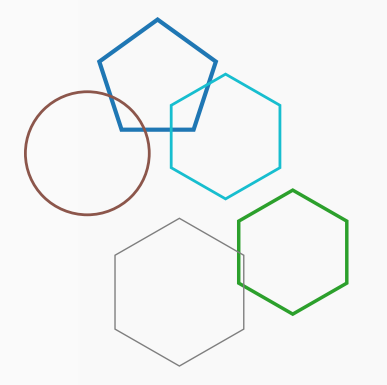[{"shape": "pentagon", "thickness": 3, "radius": 0.79, "center": [0.407, 0.791]}, {"shape": "hexagon", "thickness": 2.5, "radius": 0.81, "center": [0.756, 0.345]}, {"shape": "circle", "thickness": 2, "radius": 0.8, "center": [0.225, 0.602]}, {"shape": "hexagon", "thickness": 1, "radius": 0.96, "center": [0.463, 0.241]}, {"shape": "hexagon", "thickness": 2, "radius": 0.81, "center": [0.582, 0.645]}]